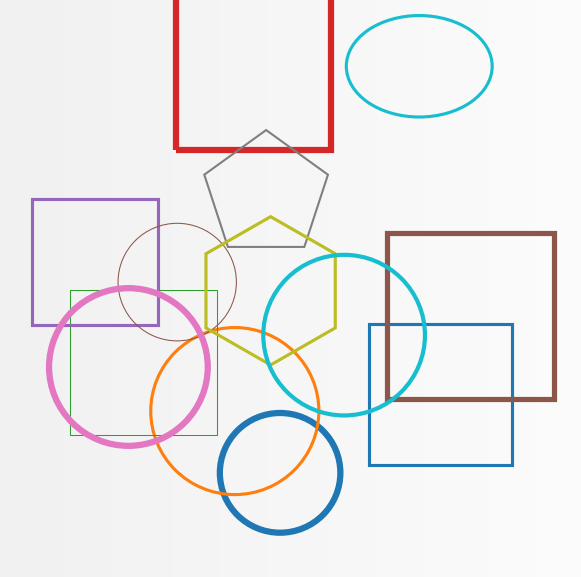[{"shape": "square", "thickness": 1.5, "radius": 0.61, "center": [0.758, 0.316]}, {"shape": "circle", "thickness": 3, "radius": 0.52, "center": [0.482, 0.18]}, {"shape": "circle", "thickness": 1.5, "radius": 0.72, "center": [0.404, 0.287]}, {"shape": "square", "thickness": 0.5, "radius": 0.63, "center": [0.247, 0.371]}, {"shape": "square", "thickness": 3, "radius": 0.66, "center": [0.436, 0.872]}, {"shape": "square", "thickness": 1.5, "radius": 0.54, "center": [0.164, 0.546]}, {"shape": "circle", "thickness": 0.5, "radius": 0.51, "center": [0.305, 0.511]}, {"shape": "square", "thickness": 2.5, "radius": 0.72, "center": [0.809, 0.451]}, {"shape": "circle", "thickness": 3, "radius": 0.68, "center": [0.221, 0.364]}, {"shape": "pentagon", "thickness": 1, "radius": 0.56, "center": [0.458, 0.662]}, {"shape": "hexagon", "thickness": 1.5, "radius": 0.64, "center": [0.466, 0.496]}, {"shape": "oval", "thickness": 1.5, "radius": 0.63, "center": [0.721, 0.884]}, {"shape": "circle", "thickness": 2, "radius": 0.7, "center": [0.592, 0.419]}]